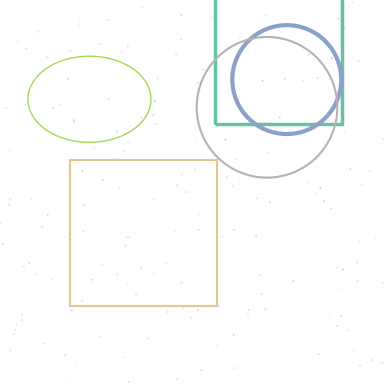[{"shape": "square", "thickness": 2.5, "radius": 0.83, "center": [0.723, 0.845]}, {"shape": "circle", "thickness": 3, "radius": 0.71, "center": [0.745, 0.793]}, {"shape": "oval", "thickness": 1, "radius": 0.8, "center": [0.232, 0.742]}, {"shape": "square", "thickness": 1.5, "radius": 0.95, "center": [0.373, 0.395]}, {"shape": "circle", "thickness": 1.5, "radius": 0.91, "center": [0.694, 0.721]}]